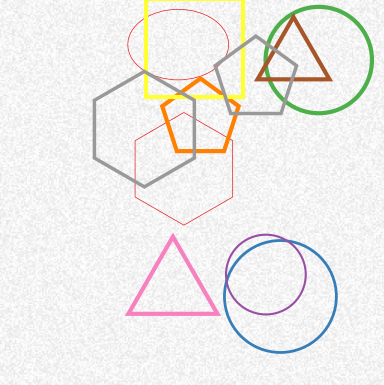[{"shape": "oval", "thickness": 0.5, "radius": 0.65, "center": [0.463, 0.884]}, {"shape": "hexagon", "thickness": 0.5, "radius": 0.73, "center": [0.478, 0.561]}, {"shape": "circle", "thickness": 2, "radius": 0.73, "center": [0.728, 0.23]}, {"shape": "circle", "thickness": 3, "radius": 0.69, "center": [0.828, 0.844]}, {"shape": "circle", "thickness": 1.5, "radius": 0.52, "center": [0.691, 0.287]}, {"shape": "pentagon", "thickness": 3, "radius": 0.52, "center": [0.521, 0.692]}, {"shape": "square", "thickness": 3, "radius": 0.63, "center": [0.505, 0.875]}, {"shape": "triangle", "thickness": 3, "radius": 0.54, "center": [0.762, 0.848]}, {"shape": "triangle", "thickness": 3, "radius": 0.67, "center": [0.449, 0.252]}, {"shape": "pentagon", "thickness": 2.5, "radius": 0.56, "center": [0.665, 0.795]}, {"shape": "hexagon", "thickness": 2.5, "radius": 0.75, "center": [0.375, 0.665]}]